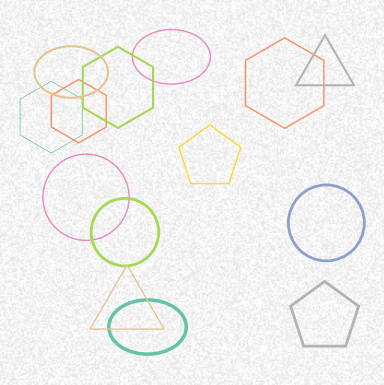[{"shape": "hexagon", "thickness": 0.5, "radius": 0.47, "center": [0.133, 0.696]}, {"shape": "oval", "thickness": 2.5, "radius": 0.5, "center": [0.383, 0.151]}, {"shape": "hexagon", "thickness": 1, "radius": 0.59, "center": [0.739, 0.784]}, {"shape": "hexagon", "thickness": 1, "radius": 0.41, "center": [0.205, 0.711]}, {"shape": "circle", "thickness": 2, "radius": 0.49, "center": [0.848, 0.421]}, {"shape": "oval", "thickness": 1, "radius": 0.51, "center": [0.445, 0.852]}, {"shape": "circle", "thickness": 1, "radius": 0.56, "center": [0.223, 0.488]}, {"shape": "hexagon", "thickness": 1.5, "radius": 0.53, "center": [0.306, 0.773]}, {"shape": "circle", "thickness": 2, "radius": 0.44, "center": [0.324, 0.397]}, {"shape": "pentagon", "thickness": 1, "radius": 0.42, "center": [0.545, 0.591]}, {"shape": "oval", "thickness": 1.5, "radius": 0.48, "center": [0.185, 0.813]}, {"shape": "triangle", "thickness": 1, "radius": 0.56, "center": [0.33, 0.201]}, {"shape": "triangle", "thickness": 1.5, "radius": 0.43, "center": [0.844, 0.822]}, {"shape": "pentagon", "thickness": 2, "radius": 0.46, "center": [0.843, 0.176]}]